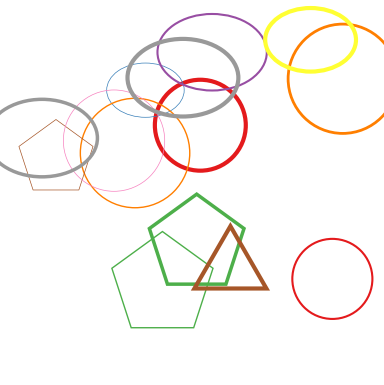[{"shape": "circle", "thickness": 1.5, "radius": 0.52, "center": [0.863, 0.276]}, {"shape": "circle", "thickness": 3, "radius": 0.59, "center": [0.52, 0.675]}, {"shape": "oval", "thickness": 0.5, "radius": 0.5, "center": [0.378, 0.766]}, {"shape": "pentagon", "thickness": 1, "radius": 0.69, "center": [0.422, 0.26]}, {"shape": "pentagon", "thickness": 2.5, "radius": 0.65, "center": [0.511, 0.366]}, {"shape": "oval", "thickness": 1.5, "radius": 0.71, "center": [0.551, 0.864]}, {"shape": "circle", "thickness": 2, "radius": 0.71, "center": [0.89, 0.795]}, {"shape": "circle", "thickness": 1, "radius": 0.71, "center": [0.351, 0.603]}, {"shape": "oval", "thickness": 3, "radius": 0.59, "center": [0.807, 0.897]}, {"shape": "triangle", "thickness": 3, "radius": 0.54, "center": [0.598, 0.305]}, {"shape": "pentagon", "thickness": 0.5, "radius": 0.51, "center": [0.145, 0.588]}, {"shape": "circle", "thickness": 0.5, "radius": 0.66, "center": [0.296, 0.635]}, {"shape": "oval", "thickness": 2.5, "radius": 0.72, "center": [0.109, 0.641]}, {"shape": "oval", "thickness": 3, "radius": 0.72, "center": [0.475, 0.798]}]